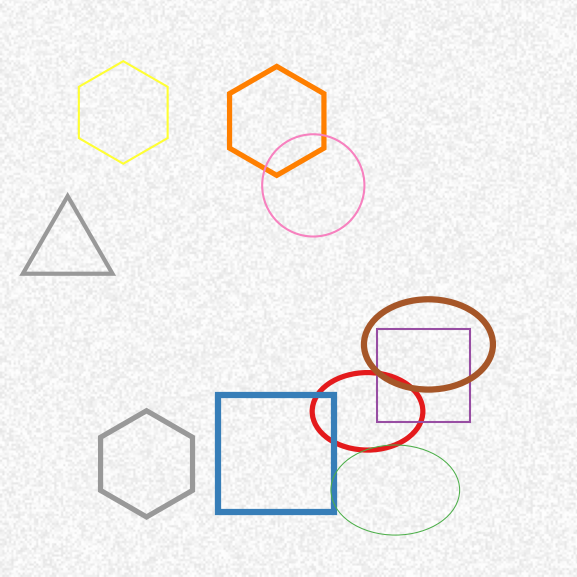[{"shape": "oval", "thickness": 2.5, "radius": 0.48, "center": [0.636, 0.287]}, {"shape": "square", "thickness": 3, "radius": 0.5, "center": [0.479, 0.214]}, {"shape": "oval", "thickness": 0.5, "radius": 0.56, "center": [0.684, 0.151]}, {"shape": "square", "thickness": 1, "radius": 0.4, "center": [0.733, 0.349]}, {"shape": "hexagon", "thickness": 2.5, "radius": 0.47, "center": [0.479, 0.79]}, {"shape": "hexagon", "thickness": 1, "radius": 0.44, "center": [0.213, 0.804]}, {"shape": "oval", "thickness": 3, "radius": 0.56, "center": [0.742, 0.403]}, {"shape": "circle", "thickness": 1, "radius": 0.44, "center": [0.543, 0.678]}, {"shape": "hexagon", "thickness": 2.5, "radius": 0.46, "center": [0.254, 0.196]}, {"shape": "triangle", "thickness": 2, "radius": 0.45, "center": [0.117, 0.57]}]